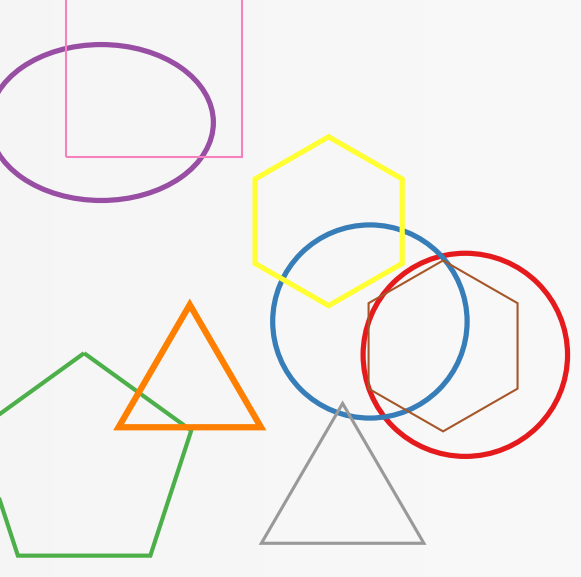[{"shape": "circle", "thickness": 2.5, "radius": 0.88, "center": [0.801, 0.385]}, {"shape": "circle", "thickness": 2.5, "radius": 0.84, "center": [0.636, 0.442]}, {"shape": "pentagon", "thickness": 2, "radius": 0.97, "center": [0.145, 0.194]}, {"shape": "oval", "thickness": 2.5, "radius": 0.96, "center": [0.174, 0.787]}, {"shape": "triangle", "thickness": 3, "radius": 0.71, "center": [0.326, 0.33]}, {"shape": "hexagon", "thickness": 2.5, "radius": 0.73, "center": [0.565, 0.616]}, {"shape": "hexagon", "thickness": 1, "radius": 0.74, "center": [0.762, 0.4]}, {"shape": "square", "thickness": 1, "radius": 0.75, "center": [0.265, 0.878]}, {"shape": "triangle", "thickness": 1.5, "radius": 0.81, "center": [0.589, 0.139]}]